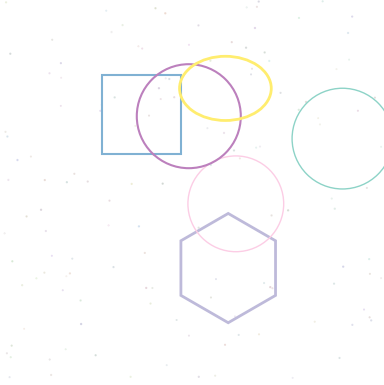[{"shape": "circle", "thickness": 1, "radius": 0.65, "center": [0.889, 0.64]}, {"shape": "hexagon", "thickness": 2, "radius": 0.71, "center": [0.593, 0.304]}, {"shape": "square", "thickness": 1.5, "radius": 0.52, "center": [0.368, 0.703]}, {"shape": "circle", "thickness": 1, "radius": 0.62, "center": [0.612, 0.471]}, {"shape": "circle", "thickness": 1.5, "radius": 0.68, "center": [0.49, 0.698]}, {"shape": "oval", "thickness": 2, "radius": 0.6, "center": [0.585, 0.77]}]